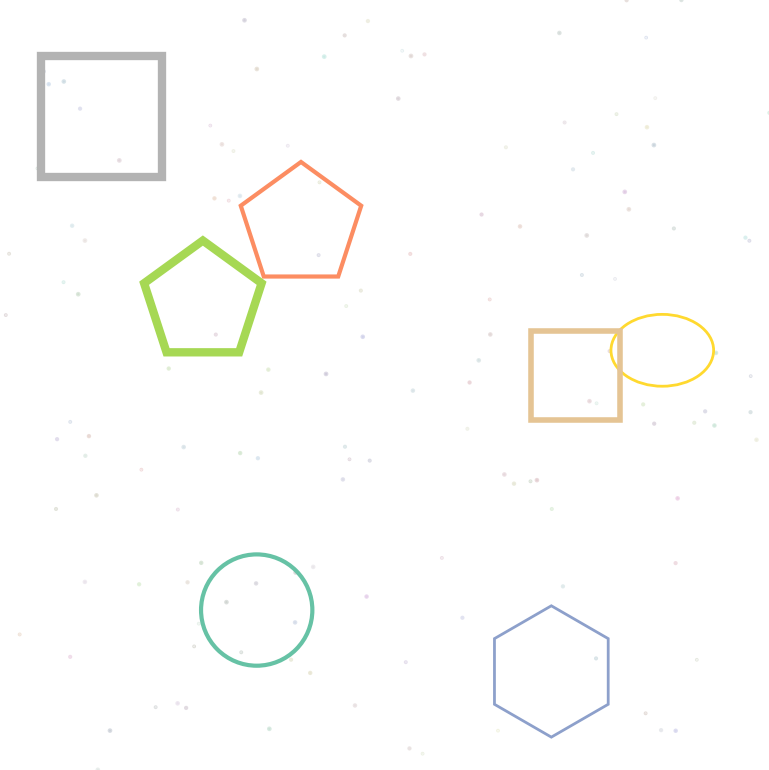[{"shape": "circle", "thickness": 1.5, "radius": 0.36, "center": [0.333, 0.208]}, {"shape": "pentagon", "thickness": 1.5, "radius": 0.41, "center": [0.391, 0.707]}, {"shape": "hexagon", "thickness": 1, "radius": 0.43, "center": [0.716, 0.128]}, {"shape": "pentagon", "thickness": 3, "radius": 0.4, "center": [0.263, 0.607]}, {"shape": "oval", "thickness": 1, "radius": 0.33, "center": [0.86, 0.545]}, {"shape": "square", "thickness": 2, "radius": 0.29, "center": [0.747, 0.512]}, {"shape": "square", "thickness": 3, "radius": 0.39, "center": [0.132, 0.849]}]